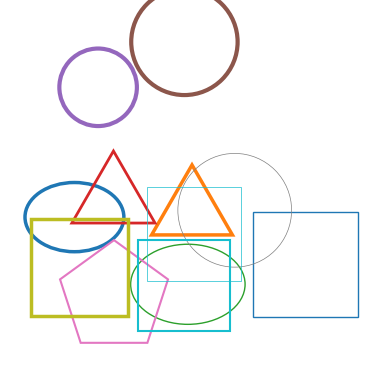[{"shape": "oval", "thickness": 2.5, "radius": 0.64, "center": [0.193, 0.436]}, {"shape": "square", "thickness": 1, "radius": 0.68, "center": [0.793, 0.312]}, {"shape": "triangle", "thickness": 2.5, "radius": 0.61, "center": [0.499, 0.45]}, {"shape": "oval", "thickness": 1, "radius": 0.74, "center": [0.488, 0.262]}, {"shape": "triangle", "thickness": 2, "radius": 0.62, "center": [0.295, 0.483]}, {"shape": "circle", "thickness": 3, "radius": 0.5, "center": [0.255, 0.773]}, {"shape": "circle", "thickness": 3, "radius": 0.69, "center": [0.479, 0.891]}, {"shape": "pentagon", "thickness": 1.5, "radius": 0.74, "center": [0.296, 0.229]}, {"shape": "circle", "thickness": 0.5, "radius": 0.74, "center": [0.61, 0.454]}, {"shape": "square", "thickness": 2.5, "radius": 0.63, "center": [0.205, 0.305]}, {"shape": "square", "thickness": 1.5, "radius": 0.59, "center": [0.478, 0.258]}, {"shape": "square", "thickness": 0.5, "radius": 0.62, "center": [0.504, 0.392]}]